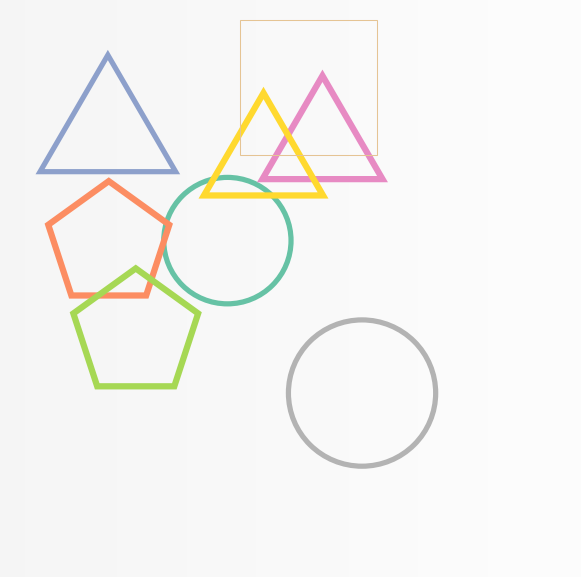[{"shape": "circle", "thickness": 2.5, "radius": 0.55, "center": [0.391, 0.582]}, {"shape": "pentagon", "thickness": 3, "radius": 0.55, "center": [0.187, 0.576]}, {"shape": "triangle", "thickness": 2.5, "radius": 0.67, "center": [0.186, 0.769]}, {"shape": "triangle", "thickness": 3, "radius": 0.6, "center": [0.555, 0.749]}, {"shape": "pentagon", "thickness": 3, "radius": 0.56, "center": [0.234, 0.422]}, {"shape": "triangle", "thickness": 3, "radius": 0.59, "center": [0.453, 0.72]}, {"shape": "square", "thickness": 0.5, "radius": 0.59, "center": [0.531, 0.848]}, {"shape": "circle", "thickness": 2.5, "radius": 0.63, "center": [0.623, 0.319]}]